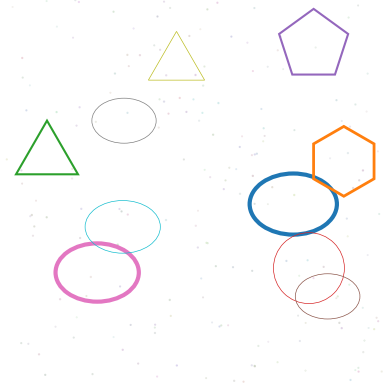[{"shape": "oval", "thickness": 3, "radius": 0.57, "center": [0.762, 0.47]}, {"shape": "hexagon", "thickness": 2, "radius": 0.45, "center": [0.893, 0.581]}, {"shape": "triangle", "thickness": 1.5, "radius": 0.46, "center": [0.122, 0.594]}, {"shape": "circle", "thickness": 0.5, "radius": 0.46, "center": [0.802, 0.304]}, {"shape": "pentagon", "thickness": 1.5, "radius": 0.47, "center": [0.815, 0.883]}, {"shape": "oval", "thickness": 0.5, "radius": 0.42, "center": [0.851, 0.23]}, {"shape": "oval", "thickness": 3, "radius": 0.54, "center": [0.252, 0.292]}, {"shape": "oval", "thickness": 0.5, "radius": 0.42, "center": [0.322, 0.686]}, {"shape": "triangle", "thickness": 0.5, "radius": 0.42, "center": [0.458, 0.834]}, {"shape": "oval", "thickness": 0.5, "radius": 0.49, "center": [0.319, 0.411]}]